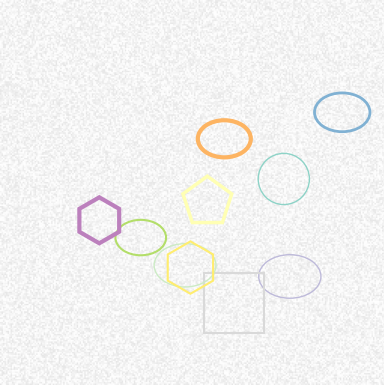[{"shape": "circle", "thickness": 1, "radius": 0.33, "center": [0.737, 0.535]}, {"shape": "pentagon", "thickness": 2.5, "radius": 0.33, "center": [0.539, 0.476]}, {"shape": "oval", "thickness": 1, "radius": 0.4, "center": [0.753, 0.282]}, {"shape": "oval", "thickness": 2, "radius": 0.36, "center": [0.889, 0.708]}, {"shape": "oval", "thickness": 3, "radius": 0.34, "center": [0.583, 0.639]}, {"shape": "oval", "thickness": 1.5, "radius": 0.33, "center": [0.366, 0.383]}, {"shape": "square", "thickness": 1.5, "radius": 0.39, "center": [0.607, 0.214]}, {"shape": "hexagon", "thickness": 3, "radius": 0.3, "center": [0.258, 0.428]}, {"shape": "oval", "thickness": 1, "radius": 0.4, "center": [0.481, 0.311]}, {"shape": "hexagon", "thickness": 1.5, "radius": 0.34, "center": [0.495, 0.305]}]